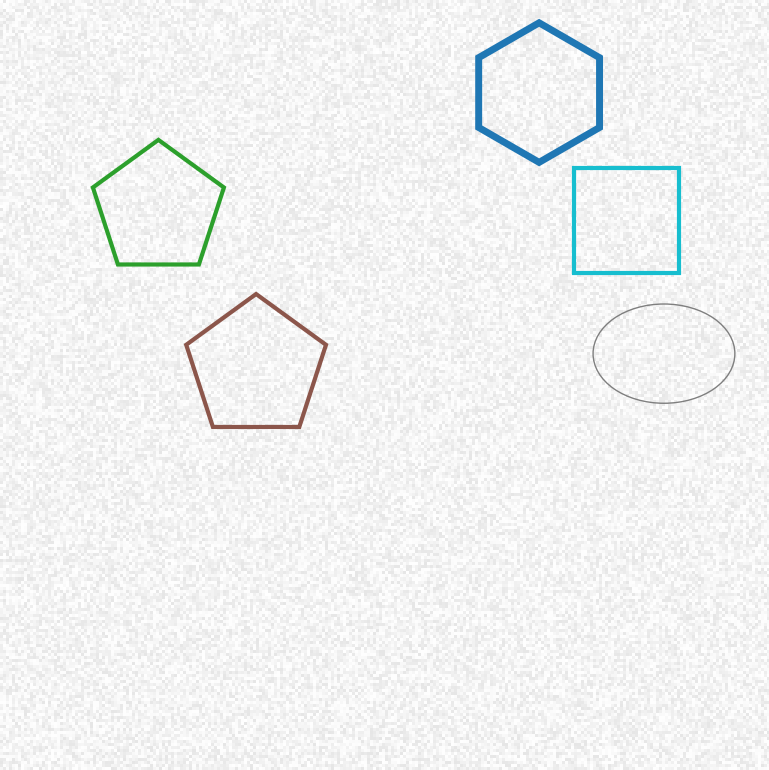[{"shape": "hexagon", "thickness": 2.5, "radius": 0.45, "center": [0.7, 0.88]}, {"shape": "pentagon", "thickness": 1.5, "radius": 0.45, "center": [0.206, 0.729]}, {"shape": "pentagon", "thickness": 1.5, "radius": 0.48, "center": [0.333, 0.523]}, {"shape": "oval", "thickness": 0.5, "radius": 0.46, "center": [0.862, 0.541]}, {"shape": "square", "thickness": 1.5, "radius": 0.34, "center": [0.814, 0.714]}]